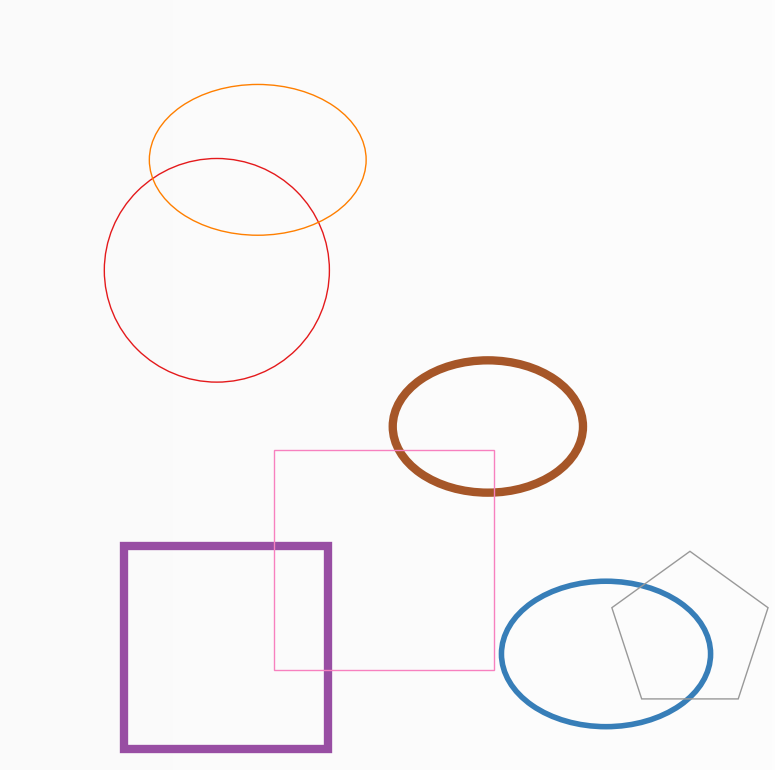[{"shape": "circle", "thickness": 0.5, "radius": 0.73, "center": [0.28, 0.649]}, {"shape": "oval", "thickness": 2, "radius": 0.67, "center": [0.782, 0.151]}, {"shape": "square", "thickness": 3, "radius": 0.66, "center": [0.291, 0.159]}, {"shape": "oval", "thickness": 0.5, "radius": 0.7, "center": [0.333, 0.792]}, {"shape": "oval", "thickness": 3, "radius": 0.61, "center": [0.63, 0.446]}, {"shape": "square", "thickness": 0.5, "radius": 0.71, "center": [0.496, 0.273]}, {"shape": "pentagon", "thickness": 0.5, "radius": 0.53, "center": [0.89, 0.178]}]